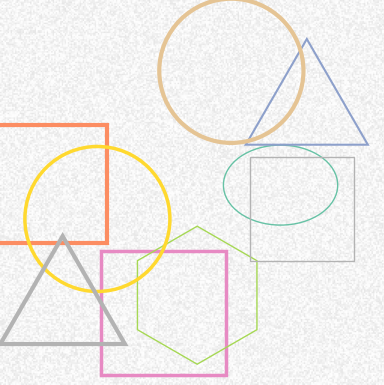[{"shape": "oval", "thickness": 1, "radius": 0.74, "center": [0.729, 0.519]}, {"shape": "square", "thickness": 3, "radius": 0.77, "center": [0.123, 0.522]}, {"shape": "triangle", "thickness": 1.5, "radius": 0.92, "center": [0.797, 0.716]}, {"shape": "square", "thickness": 2.5, "radius": 0.81, "center": [0.425, 0.187]}, {"shape": "hexagon", "thickness": 1, "radius": 0.9, "center": [0.512, 0.233]}, {"shape": "circle", "thickness": 2.5, "radius": 0.94, "center": [0.253, 0.431]}, {"shape": "circle", "thickness": 3, "radius": 0.94, "center": [0.601, 0.816]}, {"shape": "triangle", "thickness": 3, "radius": 0.93, "center": [0.163, 0.2]}, {"shape": "square", "thickness": 1, "radius": 0.67, "center": [0.785, 0.457]}]